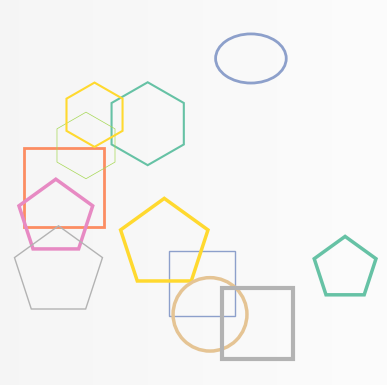[{"shape": "pentagon", "thickness": 2.5, "radius": 0.42, "center": [0.891, 0.302]}, {"shape": "hexagon", "thickness": 1.5, "radius": 0.54, "center": [0.381, 0.679]}, {"shape": "square", "thickness": 2, "radius": 0.51, "center": [0.165, 0.514]}, {"shape": "square", "thickness": 1, "radius": 0.42, "center": [0.521, 0.263]}, {"shape": "oval", "thickness": 2, "radius": 0.46, "center": [0.648, 0.848]}, {"shape": "pentagon", "thickness": 2.5, "radius": 0.5, "center": [0.144, 0.434]}, {"shape": "hexagon", "thickness": 0.5, "radius": 0.43, "center": [0.222, 0.622]}, {"shape": "pentagon", "thickness": 2.5, "radius": 0.59, "center": [0.424, 0.366]}, {"shape": "hexagon", "thickness": 1.5, "radius": 0.42, "center": [0.244, 0.702]}, {"shape": "circle", "thickness": 2.5, "radius": 0.48, "center": [0.542, 0.183]}, {"shape": "square", "thickness": 3, "radius": 0.46, "center": [0.664, 0.159]}, {"shape": "pentagon", "thickness": 1, "radius": 0.6, "center": [0.151, 0.294]}]